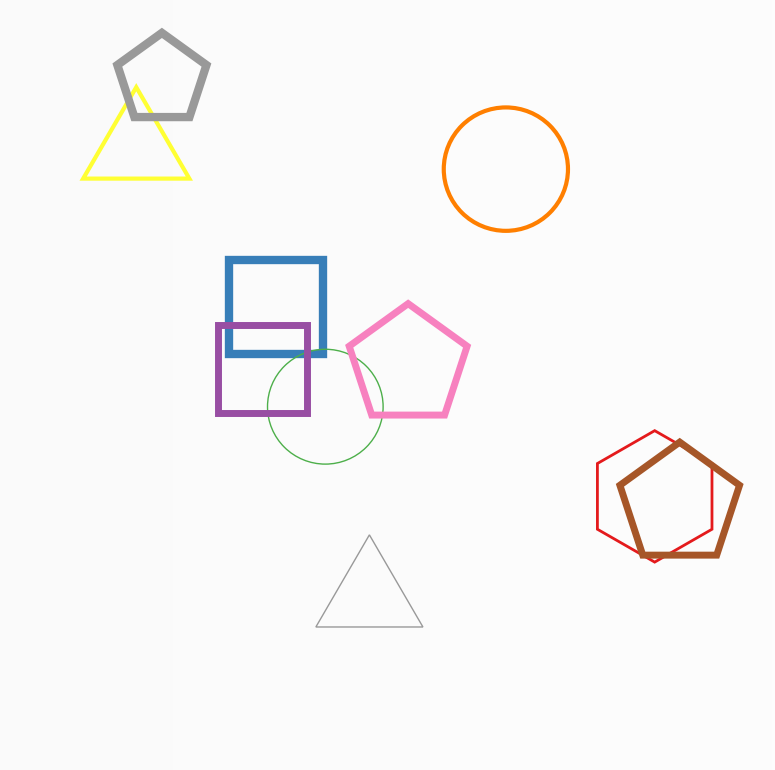[{"shape": "hexagon", "thickness": 1, "radius": 0.43, "center": [0.845, 0.355]}, {"shape": "square", "thickness": 3, "radius": 0.3, "center": [0.357, 0.601]}, {"shape": "circle", "thickness": 0.5, "radius": 0.37, "center": [0.42, 0.472]}, {"shape": "square", "thickness": 2.5, "radius": 0.29, "center": [0.339, 0.52]}, {"shape": "circle", "thickness": 1.5, "radius": 0.4, "center": [0.653, 0.78]}, {"shape": "triangle", "thickness": 1.5, "radius": 0.4, "center": [0.176, 0.808]}, {"shape": "pentagon", "thickness": 2.5, "radius": 0.41, "center": [0.877, 0.345]}, {"shape": "pentagon", "thickness": 2.5, "radius": 0.4, "center": [0.527, 0.526]}, {"shape": "pentagon", "thickness": 3, "radius": 0.3, "center": [0.209, 0.897]}, {"shape": "triangle", "thickness": 0.5, "radius": 0.4, "center": [0.477, 0.226]}]